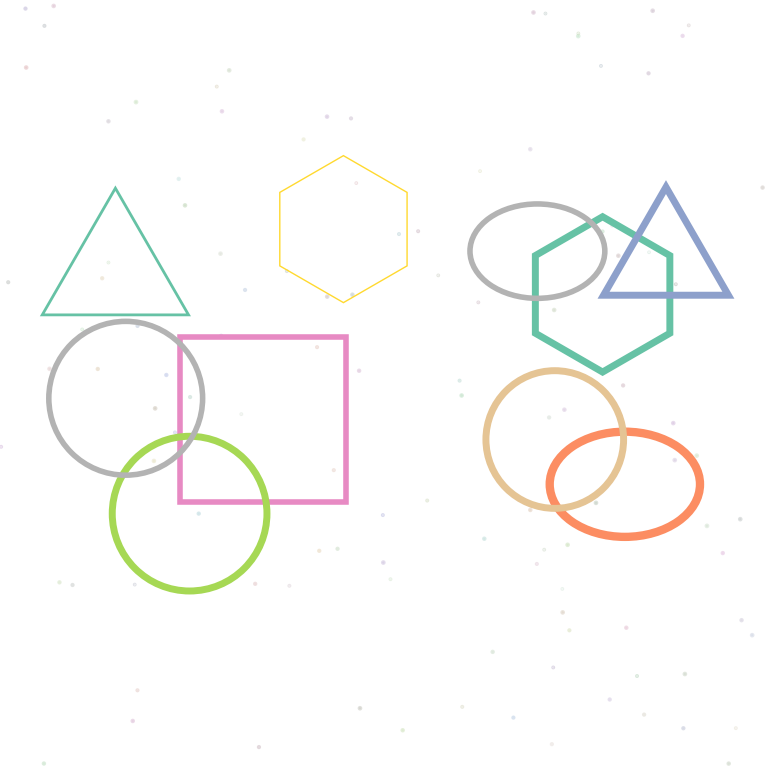[{"shape": "hexagon", "thickness": 2.5, "radius": 0.5, "center": [0.783, 0.618]}, {"shape": "triangle", "thickness": 1, "radius": 0.55, "center": [0.15, 0.646]}, {"shape": "oval", "thickness": 3, "radius": 0.49, "center": [0.812, 0.371]}, {"shape": "triangle", "thickness": 2.5, "radius": 0.47, "center": [0.865, 0.663]}, {"shape": "square", "thickness": 2, "radius": 0.54, "center": [0.342, 0.455]}, {"shape": "circle", "thickness": 2.5, "radius": 0.5, "center": [0.246, 0.333]}, {"shape": "hexagon", "thickness": 0.5, "radius": 0.48, "center": [0.446, 0.702]}, {"shape": "circle", "thickness": 2.5, "radius": 0.45, "center": [0.72, 0.429]}, {"shape": "oval", "thickness": 2, "radius": 0.44, "center": [0.698, 0.674]}, {"shape": "circle", "thickness": 2, "radius": 0.5, "center": [0.163, 0.483]}]